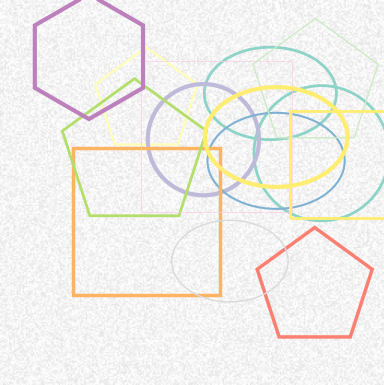[{"shape": "circle", "thickness": 2, "radius": 0.88, "center": [0.835, 0.602]}, {"shape": "oval", "thickness": 2, "radius": 0.86, "center": [0.702, 0.757]}, {"shape": "pentagon", "thickness": 1.5, "radius": 0.7, "center": [0.38, 0.738]}, {"shape": "circle", "thickness": 3, "radius": 0.72, "center": [0.528, 0.637]}, {"shape": "pentagon", "thickness": 2.5, "radius": 0.79, "center": [0.817, 0.252]}, {"shape": "oval", "thickness": 1.5, "radius": 0.89, "center": [0.717, 0.582]}, {"shape": "square", "thickness": 2.5, "radius": 0.96, "center": [0.38, 0.424]}, {"shape": "pentagon", "thickness": 2, "radius": 0.98, "center": [0.349, 0.599]}, {"shape": "square", "thickness": 0.5, "radius": 0.98, "center": [0.562, 0.645]}, {"shape": "oval", "thickness": 1, "radius": 0.76, "center": [0.597, 0.322]}, {"shape": "hexagon", "thickness": 3, "radius": 0.81, "center": [0.231, 0.853]}, {"shape": "pentagon", "thickness": 1, "radius": 0.86, "center": [0.819, 0.781]}, {"shape": "oval", "thickness": 3, "radius": 0.93, "center": [0.717, 0.644]}, {"shape": "square", "thickness": 2, "radius": 0.69, "center": [0.892, 0.573]}]